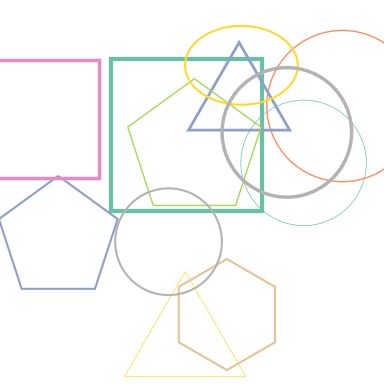[{"shape": "square", "thickness": 3, "radius": 0.99, "center": [0.484, 0.649]}, {"shape": "circle", "thickness": 0.5, "radius": 0.82, "center": [0.789, 0.577]}, {"shape": "circle", "thickness": 1, "radius": 0.98, "center": [0.889, 0.725]}, {"shape": "pentagon", "thickness": 1.5, "radius": 0.81, "center": [0.151, 0.381]}, {"shape": "triangle", "thickness": 2, "radius": 0.76, "center": [0.621, 0.738]}, {"shape": "square", "thickness": 2.5, "radius": 0.77, "center": [0.105, 0.691]}, {"shape": "pentagon", "thickness": 1, "radius": 0.91, "center": [0.505, 0.614]}, {"shape": "oval", "thickness": 1.5, "radius": 0.73, "center": [0.627, 0.83]}, {"shape": "triangle", "thickness": 0.5, "radius": 0.91, "center": [0.481, 0.113]}, {"shape": "hexagon", "thickness": 1.5, "radius": 0.72, "center": [0.589, 0.183]}, {"shape": "circle", "thickness": 1.5, "radius": 0.69, "center": [0.438, 0.372]}, {"shape": "circle", "thickness": 2.5, "radius": 0.84, "center": [0.745, 0.656]}]